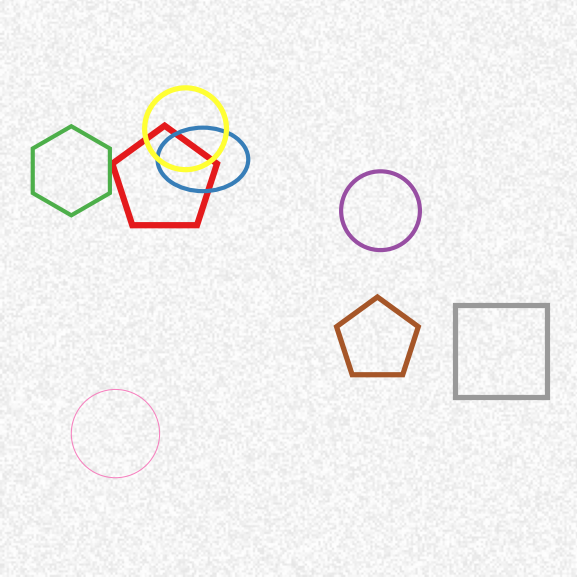[{"shape": "pentagon", "thickness": 3, "radius": 0.48, "center": [0.285, 0.686]}, {"shape": "oval", "thickness": 2, "radius": 0.39, "center": [0.351, 0.723]}, {"shape": "hexagon", "thickness": 2, "radius": 0.39, "center": [0.123, 0.703]}, {"shape": "circle", "thickness": 2, "radius": 0.34, "center": [0.659, 0.634]}, {"shape": "circle", "thickness": 2.5, "radius": 0.35, "center": [0.321, 0.776]}, {"shape": "pentagon", "thickness": 2.5, "radius": 0.37, "center": [0.654, 0.41]}, {"shape": "circle", "thickness": 0.5, "radius": 0.38, "center": [0.2, 0.248]}, {"shape": "square", "thickness": 2.5, "radius": 0.4, "center": [0.868, 0.391]}]